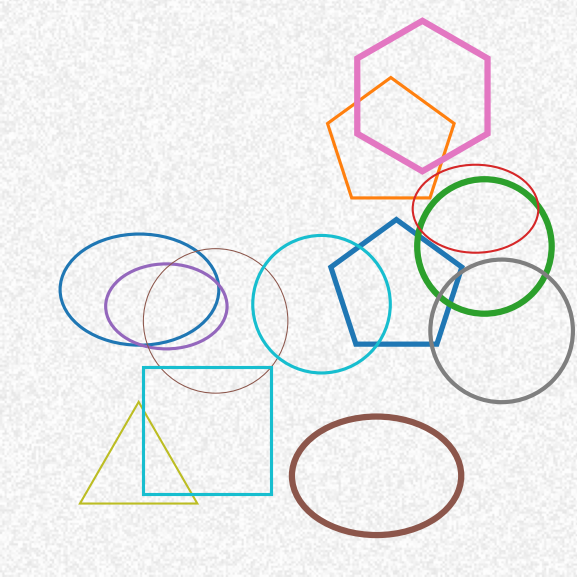[{"shape": "oval", "thickness": 1.5, "radius": 0.69, "center": [0.242, 0.498]}, {"shape": "pentagon", "thickness": 2.5, "radius": 0.6, "center": [0.686, 0.5]}, {"shape": "pentagon", "thickness": 1.5, "radius": 0.58, "center": [0.677, 0.75]}, {"shape": "circle", "thickness": 3, "radius": 0.58, "center": [0.839, 0.572]}, {"shape": "oval", "thickness": 1, "radius": 0.54, "center": [0.823, 0.638]}, {"shape": "oval", "thickness": 1.5, "radius": 0.53, "center": [0.288, 0.469]}, {"shape": "oval", "thickness": 3, "radius": 0.73, "center": [0.652, 0.175]}, {"shape": "circle", "thickness": 0.5, "radius": 0.63, "center": [0.373, 0.443]}, {"shape": "hexagon", "thickness": 3, "radius": 0.65, "center": [0.731, 0.833]}, {"shape": "circle", "thickness": 2, "radius": 0.62, "center": [0.869, 0.426]}, {"shape": "triangle", "thickness": 1, "radius": 0.59, "center": [0.24, 0.186]}, {"shape": "square", "thickness": 1.5, "radius": 0.55, "center": [0.358, 0.254]}, {"shape": "circle", "thickness": 1.5, "radius": 0.6, "center": [0.557, 0.472]}]